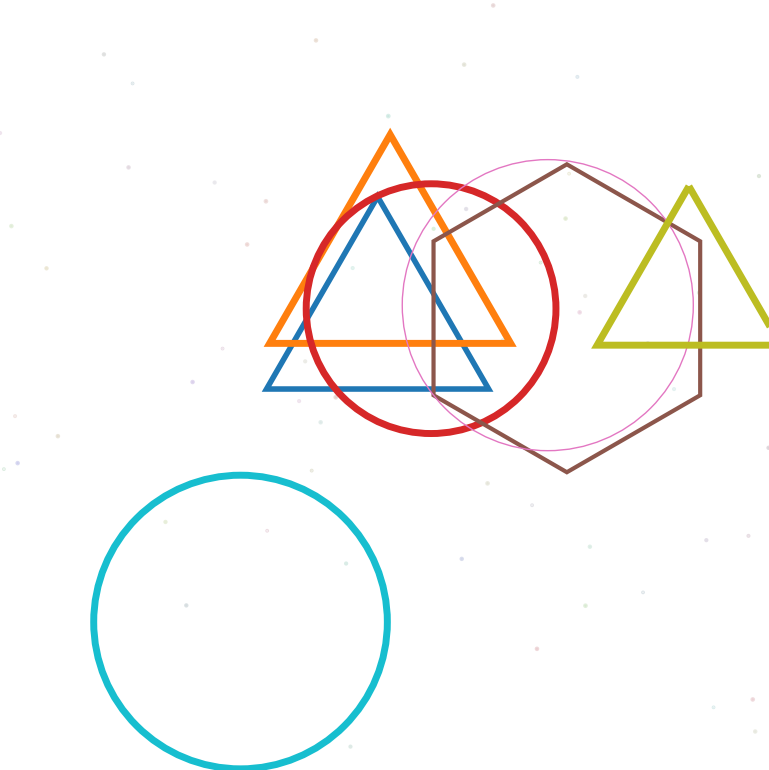[{"shape": "triangle", "thickness": 2, "radius": 0.83, "center": [0.49, 0.578]}, {"shape": "triangle", "thickness": 2.5, "radius": 0.9, "center": [0.507, 0.644]}, {"shape": "circle", "thickness": 2.5, "radius": 0.81, "center": [0.56, 0.599]}, {"shape": "hexagon", "thickness": 1.5, "radius": 1.0, "center": [0.736, 0.587]}, {"shape": "circle", "thickness": 0.5, "radius": 0.94, "center": [0.711, 0.604]}, {"shape": "triangle", "thickness": 2.5, "radius": 0.69, "center": [0.895, 0.621]}, {"shape": "circle", "thickness": 2.5, "radius": 0.95, "center": [0.312, 0.192]}]